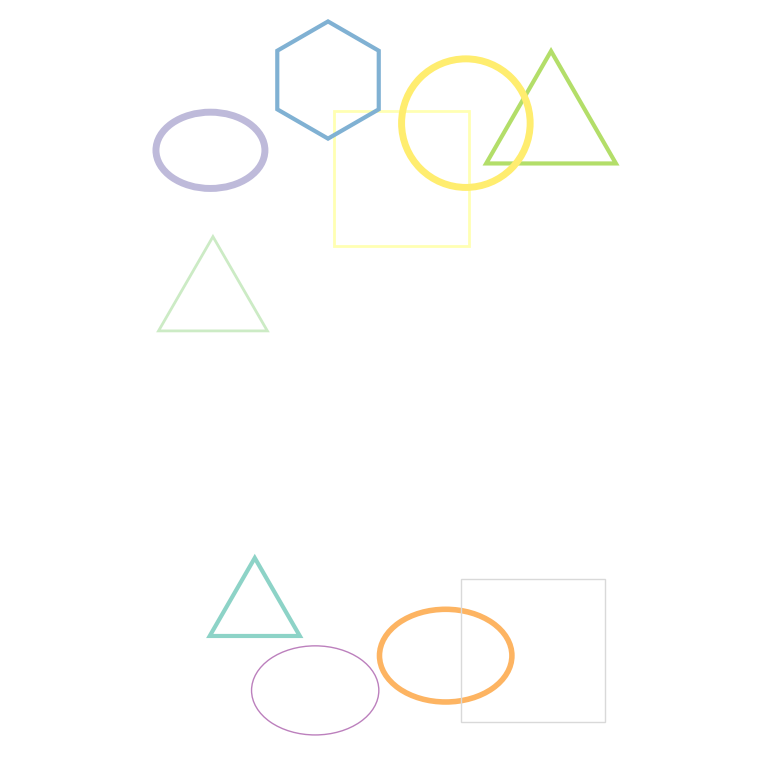[{"shape": "triangle", "thickness": 1.5, "radius": 0.34, "center": [0.331, 0.208]}, {"shape": "square", "thickness": 1, "radius": 0.44, "center": [0.521, 0.768]}, {"shape": "oval", "thickness": 2.5, "radius": 0.35, "center": [0.273, 0.805]}, {"shape": "hexagon", "thickness": 1.5, "radius": 0.38, "center": [0.426, 0.896]}, {"shape": "oval", "thickness": 2, "radius": 0.43, "center": [0.579, 0.149]}, {"shape": "triangle", "thickness": 1.5, "radius": 0.49, "center": [0.716, 0.836]}, {"shape": "square", "thickness": 0.5, "radius": 0.47, "center": [0.692, 0.156]}, {"shape": "oval", "thickness": 0.5, "radius": 0.41, "center": [0.409, 0.103]}, {"shape": "triangle", "thickness": 1, "radius": 0.41, "center": [0.277, 0.611]}, {"shape": "circle", "thickness": 2.5, "radius": 0.42, "center": [0.605, 0.84]}]